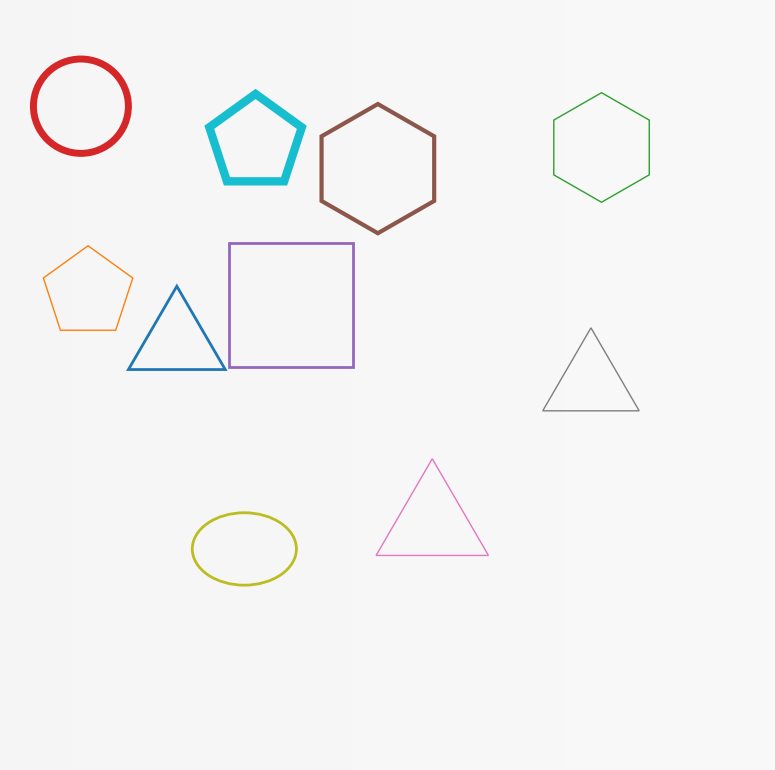[{"shape": "triangle", "thickness": 1, "radius": 0.36, "center": [0.228, 0.556]}, {"shape": "pentagon", "thickness": 0.5, "radius": 0.3, "center": [0.114, 0.62]}, {"shape": "hexagon", "thickness": 0.5, "radius": 0.36, "center": [0.776, 0.808]}, {"shape": "circle", "thickness": 2.5, "radius": 0.31, "center": [0.104, 0.862]}, {"shape": "square", "thickness": 1, "radius": 0.4, "center": [0.376, 0.604]}, {"shape": "hexagon", "thickness": 1.5, "radius": 0.42, "center": [0.488, 0.781]}, {"shape": "triangle", "thickness": 0.5, "radius": 0.42, "center": [0.558, 0.321]}, {"shape": "triangle", "thickness": 0.5, "radius": 0.36, "center": [0.763, 0.502]}, {"shape": "oval", "thickness": 1, "radius": 0.34, "center": [0.315, 0.287]}, {"shape": "pentagon", "thickness": 3, "radius": 0.31, "center": [0.33, 0.815]}]